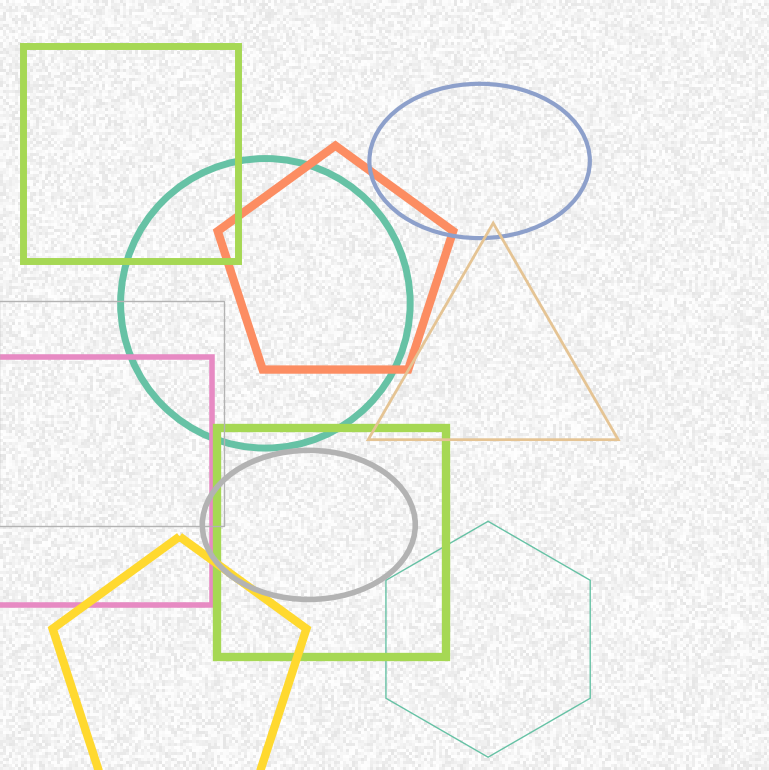[{"shape": "hexagon", "thickness": 0.5, "radius": 0.77, "center": [0.634, 0.17]}, {"shape": "circle", "thickness": 2.5, "radius": 0.94, "center": [0.345, 0.606]}, {"shape": "pentagon", "thickness": 3, "radius": 0.8, "center": [0.436, 0.65]}, {"shape": "oval", "thickness": 1.5, "radius": 0.72, "center": [0.623, 0.791]}, {"shape": "square", "thickness": 2, "radius": 0.8, "center": [0.114, 0.376]}, {"shape": "square", "thickness": 2.5, "radius": 0.7, "center": [0.169, 0.8]}, {"shape": "square", "thickness": 3, "radius": 0.74, "center": [0.431, 0.296]}, {"shape": "pentagon", "thickness": 3, "radius": 0.87, "center": [0.233, 0.13]}, {"shape": "triangle", "thickness": 1, "radius": 0.94, "center": [0.64, 0.523]}, {"shape": "square", "thickness": 0.5, "radius": 0.73, "center": [0.145, 0.463]}, {"shape": "oval", "thickness": 2, "radius": 0.69, "center": [0.401, 0.318]}]